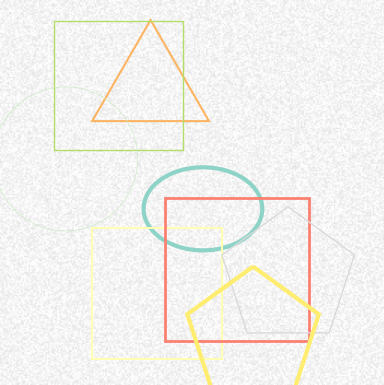[{"shape": "oval", "thickness": 3, "radius": 0.77, "center": [0.527, 0.458]}, {"shape": "square", "thickness": 1.5, "radius": 0.84, "center": [0.407, 0.238]}, {"shape": "square", "thickness": 2, "radius": 0.93, "center": [0.616, 0.3]}, {"shape": "triangle", "thickness": 1.5, "radius": 0.88, "center": [0.391, 0.773]}, {"shape": "square", "thickness": 1, "radius": 0.84, "center": [0.308, 0.779]}, {"shape": "pentagon", "thickness": 1, "radius": 0.91, "center": [0.749, 0.282]}, {"shape": "circle", "thickness": 0.5, "radius": 0.94, "center": [0.17, 0.587]}, {"shape": "pentagon", "thickness": 3, "radius": 0.9, "center": [0.657, 0.128]}]